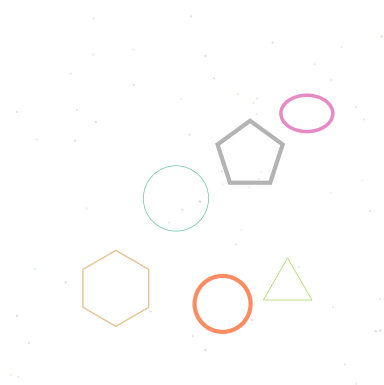[{"shape": "circle", "thickness": 0.5, "radius": 0.42, "center": [0.457, 0.485]}, {"shape": "circle", "thickness": 3, "radius": 0.36, "center": [0.578, 0.211]}, {"shape": "oval", "thickness": 2.5, "radius": 0.34, "center": [0.797, 0.705]}, {"shape": "triangle", "thickness": 0.5, "radius": 0.36, "center": [0.747, 0.257]}, {"shape": "hexagon", "thickness": 1, "radius": 0.49, "center": [0.301, 0.251]}, {"shape": "pentagon", "thickness": 3, "radius": 0.44, "center": [0.65, 0.597]}]